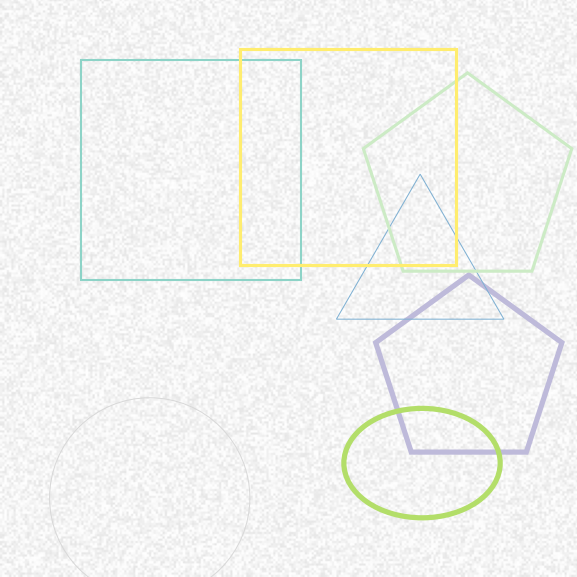[{"shape": "square", "thickness": 1, "radius": 0.95, "center": [0.331, 0.705]}, {"shape": "pentagon", "thickness": 2.5, "radius": 0.85, "center": [0.812, 0.353]}, {"shape": "triangle", "thickness": 0.5, "radius": 0.84, "center": [0.728, 0.53]}, {"shape": "oval", "thickness": 2.5, "radius": 0.68, "center": [0.731, 0.197]}, {"shape": "circle", "thickness": 0.5, "radius": 0.87, "center": [0.259, 0.137]}, {"shape": "pentagon", "thickness": 1.5, "radius": 0.95, "center": [0.81, 0.683]}, {"shape": "square", "thickness": 1.5, "radius": 0.93, "center": [0.603, 0.728]}]